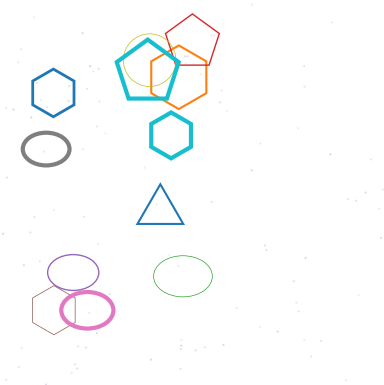[{"shape": "triangle", "thickness": 1.5, "radius": 0.34, "center": [0.416, 0.453]}, {"shape": "hexagon", "thickness": 2, "radius": 0.31, "center": [0.139, 0.759]}, {"shape": "hexagon", "thickness": 1.5, "radius": 0.41, "center": [0.464, 0.799]}, {"shape": "oval", "thickness": 0.5, "radius": 0.38, "center": [0.475, 0.282]}, {"shape": "pentagon", "thickness": 1, "radius": 0.37, "center": [0.5, 0.89]}, {"shape": "oval", "thickness": 1, "radius": 0.33, "center": [0.19, 0.292]}, {"shape": "hexagon", "thickness": 0.5, "radius": 0.32, "center": [0.14, 0.194]}, {"shape": "oval", "thickness": 3, "radius": 0.34, "center": [0.227, 0.194]}, {"shape": "oval", "thickness": 3, "radius": 0.3, "center": [0.12, 0.613]}, {"shape": "circle", "thickness": 0.5, "radius": 0.34, "center": [0.389, 0.844]}, {"shape": "hexagon", "thickness": 3, "radius": 0.3, "center": [0.444, 0.648]}, {"shape": "pentagon", "thickness": 3, "radius": 0.42, "center": [0.384, 0.812]}]